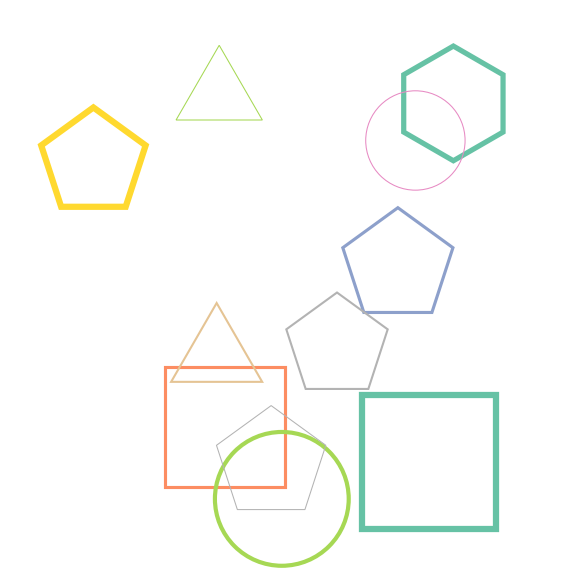[{"shape": "square", "thickness": 3, "radius": 0.58, "center": [0.743, 0.199]}, {"shape": "hexagon", "thickness": 2.5, "radius": 0.5, "center": [0.785, 0.82]}, {"shape": "square", "thickness": 1.5, "radius": 0.52, "center": [0.389, 0.259]}, {"shape": "pentagon", "thickness": 1.5, "radius": 0.5, "center": [0.689, 0.539]}, {"shape": "circle", "thickness": 0.5, "radius": 0.43, "center": [0.719, 0.756]}, {"shape": "triangle", "thickness": 0.5, "radius": 0.43, "center": [0.38, 0.834]}, {"shape": "circle", "thickness": 2, "radius": 0.58, "center": [0.488, 0.135]}, {"shape": "pentagon", "thickness": 3, "radius": 0.48, "center": [0.162, 0.718]}, {"shape": "triangle", "thickness": 1, "radius": 0.46, "center": [0.375, 0.383]}, {"shape": "pentagon", "thickness": 1, "radius": 0.46, "center": [0.584, 0.4]}, {"shape": "pentagon", "thickness": 0.5, "radius": 0.5, "center": [0.47, 0.197]}]